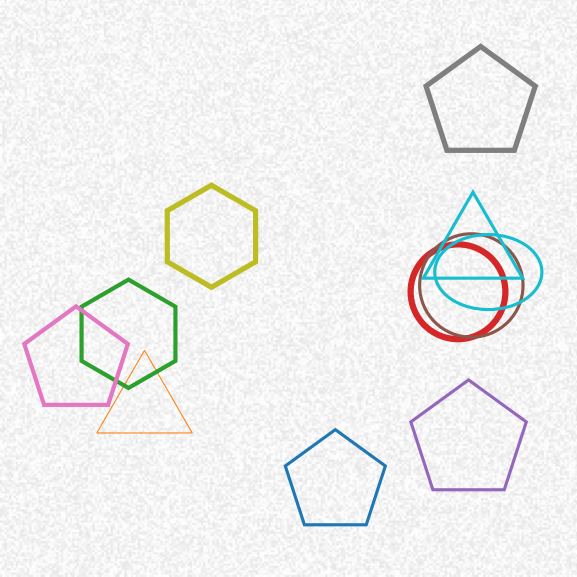[{"shape": "pentagon", "thickness": 1.5, "radius": 0.46, "center": [0.581, 0.164]}, {"shape": "triangle", "thickness": 0.5, "radius": 0.48, "center": [0.25, 0.297]}, {"shape": "hexagon", "thickness": 2, "radius": 0.47, "center": [0.223, 0.421]}, {"shape": "circle", "thickness": 3, "radius": 0.41, "center": [0.793, 0.494]}, {"shape": "pentagon", "thickness": 1.5, "radius": 0.53, "center": [0.811, 0.236]}, {"shape": "circle", "thickness": 1.5, "radius": 0.45, "center": [0.816, 0.505]}, {"shape": "pentagon", "thickness": 2, "radius": 0.47, "center": [0.132, 0.374]}, {"shape": "pentagon", "thickness": 2.5, "radius": 0.5, "center": [0.832, 0.819]}, {"shape": "hexagon", "thickness": 2.5, "radius": 0.44, "center": [0.366, 0.59]}, {"shape": "oval", "thickness": 1.5, "radius": 0.46, "center": [0.846, 0.528]}, {"shape": "triangle", "thickness": 1.5, "radius": 0.5, "center": [0.819, 0.567]}]